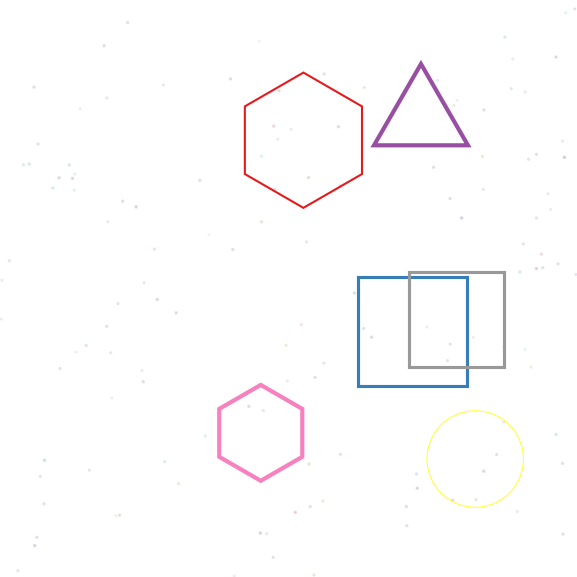[{"shape": "hexagon", "thickness": 1, "radius": 0.59, "center": [0.525, 0.756]}, {"shape": "square", "thickness": 1.5, "radius": 0.47, "center": [0.715, 0.425]}, {"shape": "triangle", "thickness": 2, "radius": 0.47, "center": [0.729, 0.794]}, {"shape": "circle", "thickness": 0.5, "radius": 0.42, "center": [0.823, 0.204]}, {"shape": "hexagon", "thickness": 2, "radius": 0.42, "center": [0.452, 0.25]}, {"shape": "square", "thickness": 1.5, "radius": 0.41, "center": [0.791, 0.446]}]